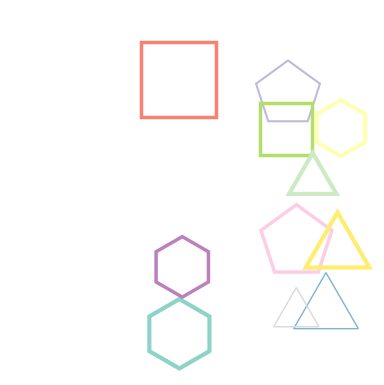[{"shape": "hexagon", "thickness": 3, "radius": 0.45, "center": [0.466, 0.133]}, {"shape": "hexagon", "thickness": 3, "radius": 0.36, "center": [0.886, 0.667]}, {"shape": "pentagon", "thickness": 1.5, "radius": 0.44, "center": [0.748, 0.756]}, {"shape": "square", "thickness": 2.5, "radius": 0.49, "center": [0.465, 0.794]}, {"shape": "triangle", "thickness": 1, "radius": 0.48, "center": [0.847, 0.195]}, {"shape": "square", "thickness": 2.5, "radius": 0.34, "center": [0.742, 0.665]}, {"shape": "pentagon", "thickness": 2.5, "radius": 0.48, "center": [0.77, 0.372]}, {"shape": "triangle", "thickness": 1, "radius": 0.34, "center": [0.77, 0.185]}, {"shape": "hexagon", "thickness": 2.5, "radius": 0.39, "center": [0.473, 0.307]}, {"shape": "triangle", "thickness": 3, "radius": 0.36, "center": [0.812, 0.532]}, {"shape": "triangle", "thickness": 3, "radius": 0.48, "center": [0.877, 0.353]}]